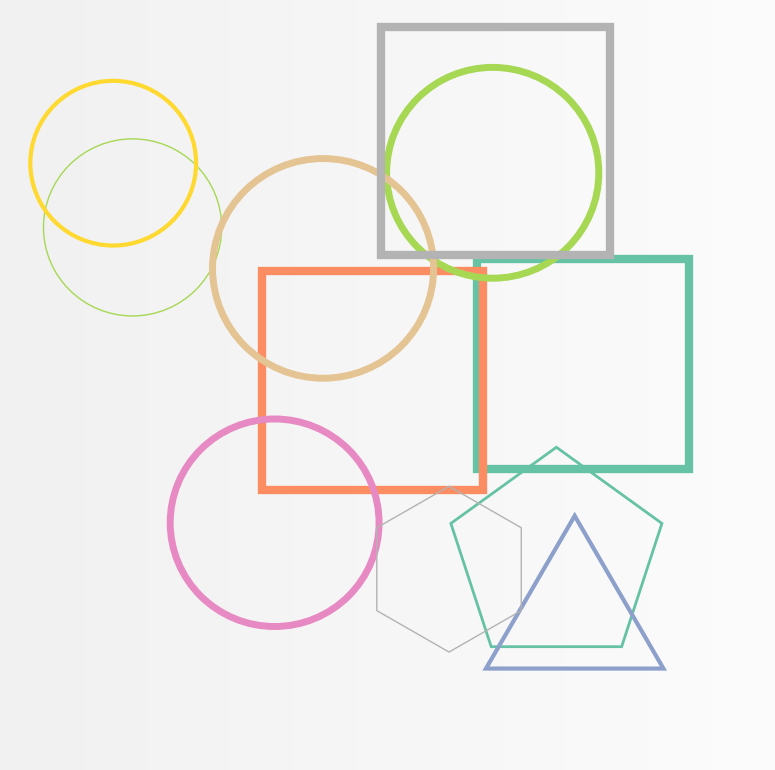[{"shape": "square", "thickness": 3, "radius": 0.68, "center": [0.753, 0.527]}, {"shape": "pentagon", "thickness": 1, "radius": 0.72, "center": [0.718, 0.276]}, {"shape": "square", "thickness": 3, "radius": 0.71, "center": [0.481, 0.506]}, {"shape": "triangle", "thickness": 1.5, "radius": 0.66, "center": [0.742, 0.198]}, {"shape": "circle", "thickness": 2.5, "radius": 0.67, "center": [0.354, 0.321]}, {"shape": "circle", "thickness": 2.5, "radius": 0.68, "center": [0.636, 0.776]}, {"shape": "circle", "thickness": 0.5, "radius": 0.57, "center": [0.171, 0.705]}, {"shape": "circle", "thickness": 1.5, "radius": 0.53, "center": [0.146, 0.788]}, {"shape": "circle", "thickness": 2.5, "radius": 0.71, "center": [0.417, 0.651]}, {"shape": "hexagon", "thickness": 0.5, "radius": 0.54, "center": [0.579, 0.261]}, {"shape": "square", "thickness": 3, "radius": 0.74, "center": [0.639, 0.817]}]